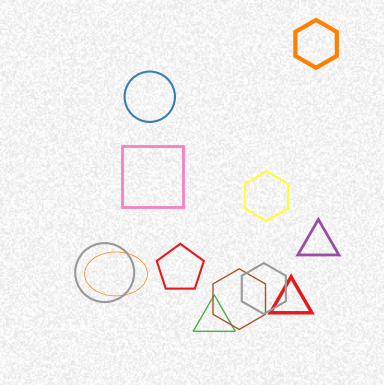[{"shape": "pentagon", "thickness": 1.5, "radius": 0.32, "center": [0.468, 0.302]}, {"shape": "triangle", "thickness": 2.5, "radius": 0.31, "center": [0.756, 0.219]}, {"shape": "circle", "thickness": 1.5, "radius": 0.33, "center": [0.389, 0.749]}, {"shape": "triangle", "thickness": 1, "radius": 0.32, "center": [0.557, 0.171]}, {"shape": "triangle", "thickness": 2, "radius": 0.31, "center": [0.827, 0.369]}, {"shape": "hexagon", "thickness": 3, "radius": 0.31, "center": [0.821, 0.886]}, {"shape": "oval", "thickness": 0.5, "radius": 0.41, "center": [0.301, 0.288]}, {"shape": "hexagon", "thickness": 1.5, "radius": 0.32, "center": [0.692, 0.49]}, {"shape": "hexagon", "thickness": 1, "radius": 0.39, "center": [0.621, 0.223]}, {"shape": "square", "thickness": 2, "radius": 0.39, "center": [0.396, 0.542]}, {"shape": "hexagon", "thickness": 1.5, "radius": 0.33, "center": [0.685, 0.251]}, {"shape": "circle", "thickness": 1.5, "radius": 0.38, "center": [0.272, 0.292]}]